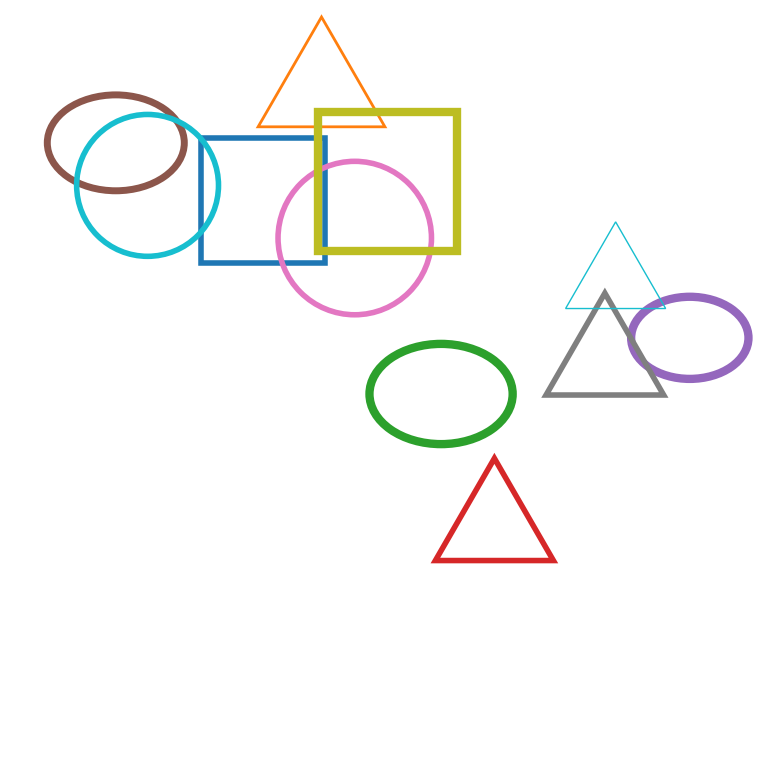[{"shape": "square", "thickness": 2, "radius": 0.4, "center": [0.341, 0.739]}, {"shape": "triangle", "thickness": 1, "radius": 0.48, "center": [0.418, 0.883]}, {"shape": "oval", "thickness": 3, "radius": 0.46, "center": [0.573, 0.488]}, {"shape": "triangle", "thickness": 2, "radius": 0.44, "center": [0.642, 0.316]}, {"shape": "oval", "thickness": 3, "radius": 0.38, "center": [0.896, 0.561]}, {"shape": "oval", "thickness": 2.5, "radius": 0.44, "center": [0.15, 0.815]}, {"shape": "circle", "thickness": 2, "radius": 0.5, "center": [0.461, 0.691]}, {"shape": "triangle", "thickness": 2, "radius": 0.44, "center": [0.786, 0.531]}, {"shape": "square", "thickness": 3, "radius": 0.45, "center": [0.503, 0.765]}, {"shape": "triangle", "thickness": 0.5, "radius": 0.38, "center": [0.8, 0.637]}, {"shape": "circle", "thickness": 2, "radius": 0.46, "center": [0.192, 0.759]}]